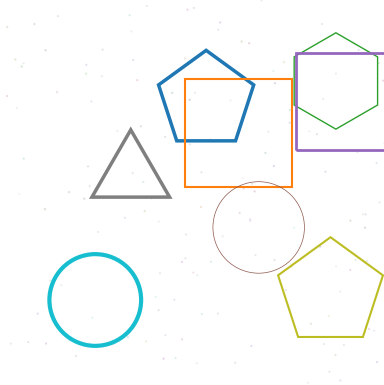[{"shape": "pentagon", "thickness": 2.5, "radius": 0.65, "center": [0.535, 0.739]}, {"shape": "square", "thickness": 1.5, "radius": 0.7, "center": [0.62, 0.654]}, {"shape": "hexagon", "thickness": 1, "radius": 0.63, "center": [0.872, 0.79]}, {"shape": "square", "thickness": 2, "radius": 0.63, "center": [0.895, 0.736]}, {"shape": "circle", "thickness": 0.5, "radius": 0.59, "center": [0.672, 0.409]}, {"shape": "triangle", "thickness": 2.5, "radius": 0.58, "center": [0.34, 0.546]}, {"shape": "pentagon", "thickness": 1.5, "radius": 0.72, "center": [0.859, 0.241]}, {"shape": "circle", "thickness": 3, "radius": 0.6, "center": [0.247, 0.221]}]